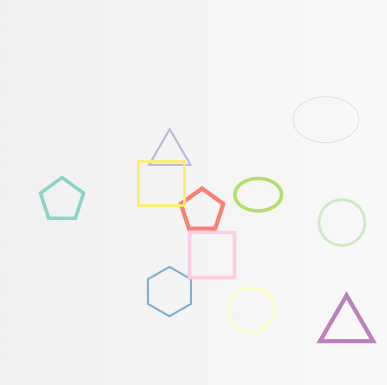[{"shape": "pentagon", "thickness": 2.5, "radius": 0.29, "center": [0.16, 0.48]}, {"shape": "circle", "thickness": 1.5, "radius": 0.29, "center": [0.649, 0.195]}, {"shape": "triangle", "thickness": 1.5, "radius": 0.31, "center": [0.438, 0.603]}, {"shape": "pentagon", "thickness": 3, "radius": 0.29, "center": [0.521, 0.453]}, {"shape": "hexagon", "thickness": 1.5, "radius": 0.32, "center": [0.437, 0.243]}, {"shape": "oval", "thickness": 2.5, "radius": 0.3, "center": [0.666, 0.494]}, {"shape": "square", "thickness": 2.5, "radius": 0.29, "center": [0.546, 0.34]}, {"shape": "oval", "thickness": 0.5, "radius": 0.43, "center": [0.841, 0.689]}, {"shape": "triangle", "thickness": 3, "radius": 0.4, "center": [0.894, 0.153]}, {"shape": "circle", "thickness": 2, "radius": 0.3, "center": [0.882, 0.422]}, {"shape": "square", "thickness": 2, "radius": 0.29, "center": [0.415, 0.525]}]